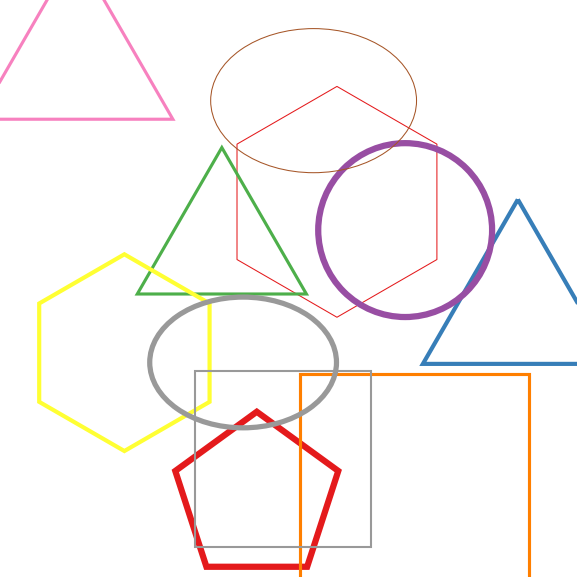[{"shape": "hexagon", "thickness": 0.5, "radius": 1.0, "center": [0.583, 0.65]}, {"shape": "pentagon", "thickness": 3, "radius": 0.74, "center": [0.445, 0.138]}, {"shape": "triangle", "thickness": 2, "radius": 0.95, "center": [0.897, 0.464]}, {"shape": "triangle", "thickness": 1.5, "radius": 0.85, "center": [0.384, 0.575]}, {"shape": "circle", "thickness": 3, "radius": 0.75, "center": [0.702, 0.601]}, {"shape": "square", "thickness": 1.5, "radius": 0.99, "center": [0.718, 0.154]}, {"shape": "hexagon", "thickness": 2, "radius": 0.85, "center": [0.215, 0.388]}, {"shape": "oval", "thickness": 0.5, "radius": 0.89, "center": [0.543, 0.825]}, {"shape": "triangle", "thickness": 1.5, "radius": 0.97, "center": [0.131, 0.89]}, {"shape": "oval", "thickness": 2.5, "radius": 0.81, "center": [0.421, 0.371]}, {"shape": "square", "thickness": 1, "radius": 0.76, "center": [0.489, 0.205]}]